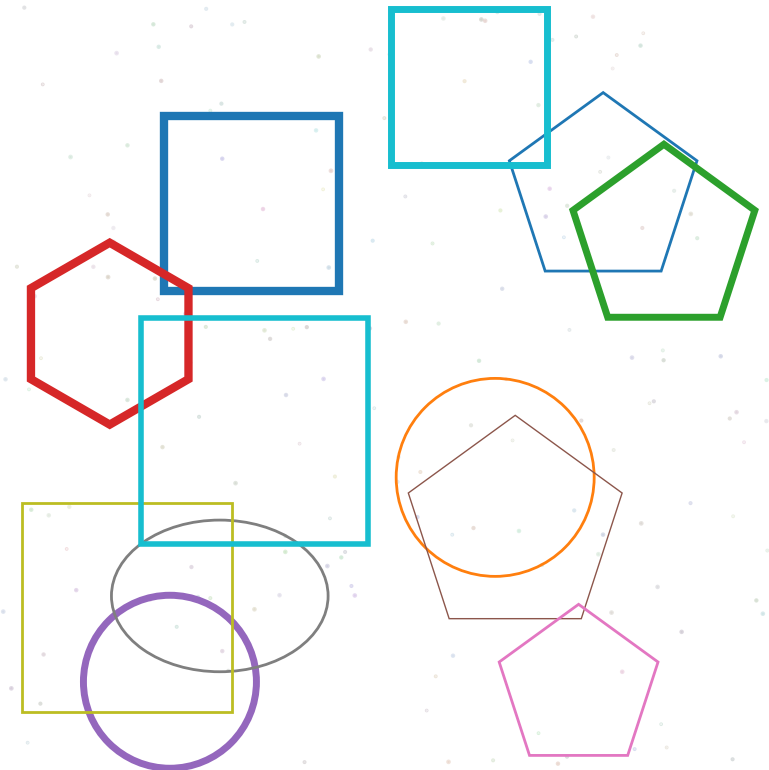[{"shape": "pentagon", "thickness": 1, "radius": 0.64, "center": [0.783, 0.752]}, {"shape": "square", "thickness": 3, "radius": 0.57, "center": [0.327, 0.735]}, {"shape": "circle", "thickness": 1, "radius": 0.64, "center": [0.643, 0.38]}, {"shape": "pentagon", "thickness": 2.5, "radius": 0.62, "center": [0.862, 0.688]}, {"shape": "hexagon", "thickness": 3, "radius": 0.59, "center": [0.142, 0.567]}, {"shape": "circle", "thickness": 2.5, "radius": 0.56, "center": [0.221, 0.115]}, {"shape": "pentagon", "thickness": 0.5, "radius": 0.73, "center": [0.669, 0.315]}, {"shape": "pentagon", "thickness": 1, "radius": 0.54, "center": [0.751, 0.107]}, {"shape": "oval", "thickness": 1, "radius": 0.7, "center": [0.285, 0.226]}, {"shape": "square", "thickness": 1, "radius": 0.68, "center": [0.165, 0.211]}, {"shape": "square", "thickness": 2, "radius": 0.74, "center": [0.33, 0.44]}, {"shape": "square", "thickness": 2.5, "radius": 0.51, "center": [0.61, 0.887]}]